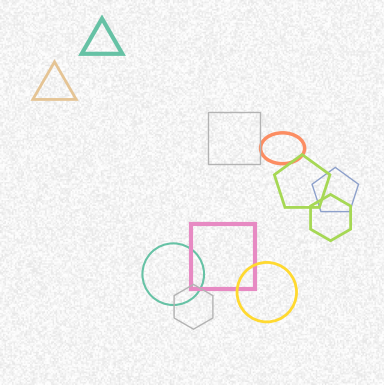[{"shape": "triangle", "thickness": 3, "radius": 0.3, "center": [0.265, 0.891]}, {"shape": "circle", "thickness": 1.5, "radius": 0.4, "center": [0.45, 0.288]}, {"shape": "oval", "thickness": 2.5, "radius": 0.29, "center": [0.734, 0.615]}, {"shape": "pentagon", "thickness": 1, "radius": 0.32, "center": [0.871, 0.502]}, {"shape": "square", "thickness": 3, "radius": 0.42, "center": [0.579, 0.333]}, {"shape": "pentagon", "thickness": 2, "radius": 0.38, "center": [0.785, 0.523]}, {"shape": "hexagon", "thickness": 2, "radius": 0.3, "center": [0.859, 0.435]}, {"shape": "circle", "thickness": 2, "radius": 0.39, "center": [0.693, 0.241]}, {"shape": "triangle", "thickness": 2, "radius": 0.33, "center": [0.142, 0.774]}, {"shape": "square", "thickness": 1, "radius": 0.34, "center": [0.607, 0.64]}, {"shape": "hexagon", "thickness": 1, "radius": 0.29, "center": [0.503, 0.203]}]